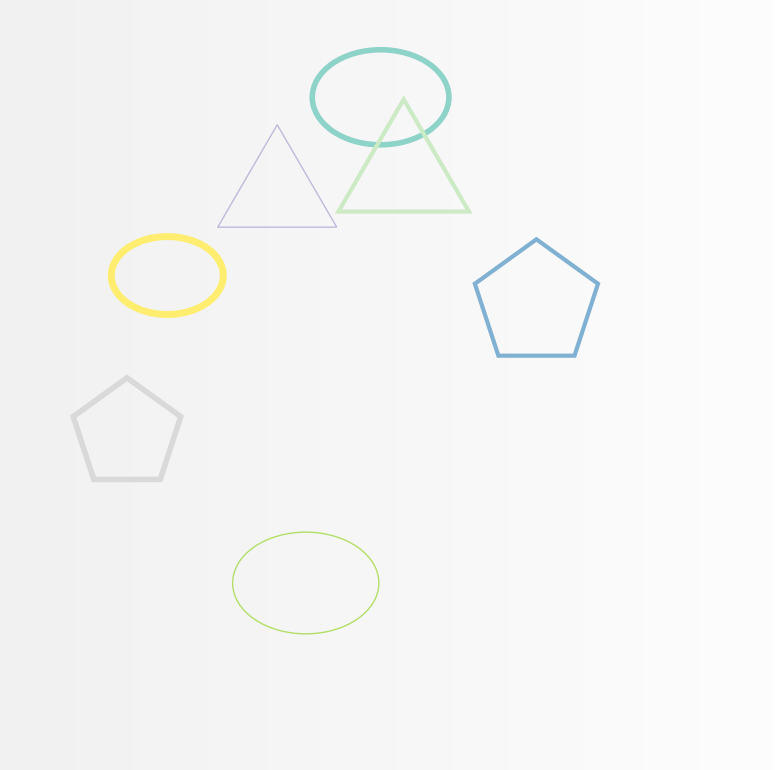[{"shape": "oval", "thickness": 2, "radius": 0.44, "center": [0.491, 0.874]}, {"shape": "triangle", "thickness": 0.5, "radius": 0.44, "center": [0.358, 0.749]}, {"shape": "pentagon", "thickness": 1.5, "radius": 0.42, "center": [0.692, 0.606]}, {"shape": "oval", "thickness": 0.5, "radius": 0.47, "center": [0.395, 0.243]}, {"shape": "pentagon", "thickness": 2, "radius": 0.36, "center": [0.164, 0.436]}, {"shape": "triangle", "thickness": 1.5, "radius": 0.49, "center": [0.521, 0.774]}, {"shape": "oval", "thickness": 2.5, "radius": 0.36, "center": [0.216, 0.642]}]